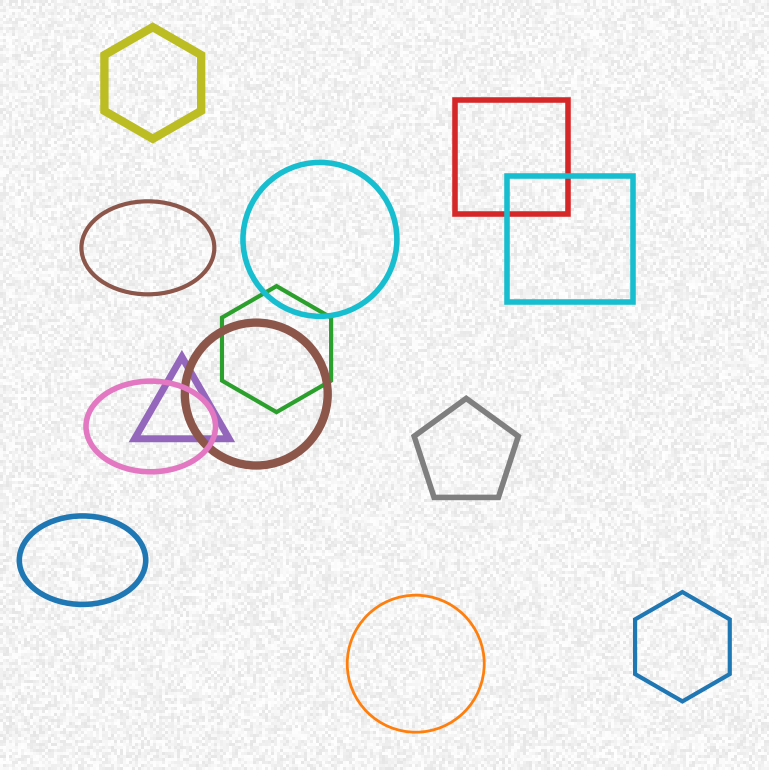[{"shape": "oval", "thickness": 2, "radius": 0.41, "center": [0.107, 0.272]}, {"shape": "hexagon", "thickness": 1.5, "radius": 0.36, "center": [0.886, 0.16]}, {"shape": "circle", "thickness": 1, "radius": 0.44, "center": [0.54, 0.138]}, {"shape": "hexagon", "thickness": 1.5, "radius": 0.41, "center": [0.359, 0.547]}, {"shape": "square", "thickness": 2, "radius": 0.37, "center": [0.665, 0.796]}, {"shape": "triangle", "thickness": 2.5, "radius": 0.35, "center": [0.236, 0.466]}, {"shape": "circle", "thickness": 3, "radius": 0.46, "center": [0.333, 0.488]}, {"shape": "oval", "thickness": 1.5, "radius": 0.43, "center": [0.192, 0.678]}, {"shape": "oval", "thickness": 2, "radius": 0.42, "center": [0.196, 0.446]}, {"shape": "pentagon", "thickness": 2, "radius": 0.36, "center": [0.605, 0.411]}, {"shape": "hexagon", "thickness": 3, "radius": 0.36, "center": [0.198, 0.892]}, {"shape": "square", "thickness": 2, "radius": 0.41, "center": [0.741, 0.69]}, {"shape": "circle", "thickness": 2, "radius": 0.5, "center": [0.415, 0.689]}]